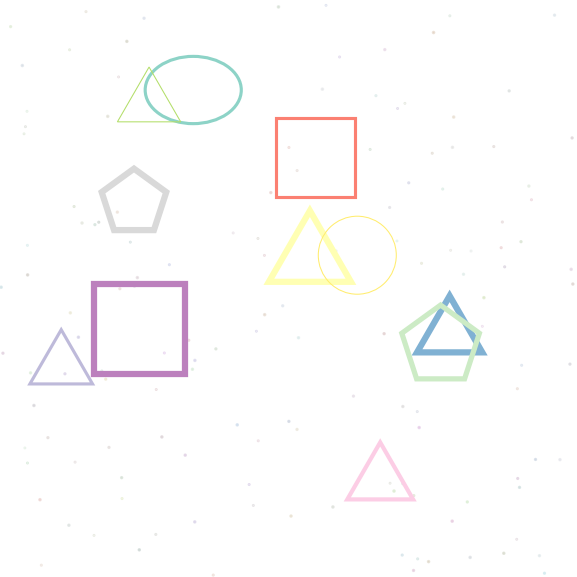[{"shape": "oval", "thickness": 1.5, "radius": 0.42, "center": [0.335, 0.843]}, {"shape": "triangle", "thickness": 3, "radius": 0.41, "center": [0.537, 0.552]}, {"shape": "triangle", "thickness": 1.5, "radius": 0.31, "center": [0.106, 0.366]}, {"shape": "square", "thickness": 1.5, "radius": 0.34, "center": [0.546, 0.727]}, {"shape": "triangle", "thickness": 3, "radius": 0.33, "center": [0.779, 0.422]}, {"shape": "triangle", "thickness": 0.5, "radius": 0.32, "center": [0.258, 0.82]}, {"shape": "triangle", "thickness": 2, "radius": 0.33, "center": [0.658, 0.167]}, {"shape": "pentagon", "thickness": 3, "radius": 0.29, "center": [0.232, 0.648]}, {"shape": "square", "thickness": 3, "radius": 0.39, "center": [0.242, 0.43]}, {"shape": "pentagon", "thickness": 2.5, "radius": 0.35, "center": [0.763, 0.4]}, {"shape": "circle", "thickness": 0.5, "radius": 0.34, "center": [0.619, 0.557]}]